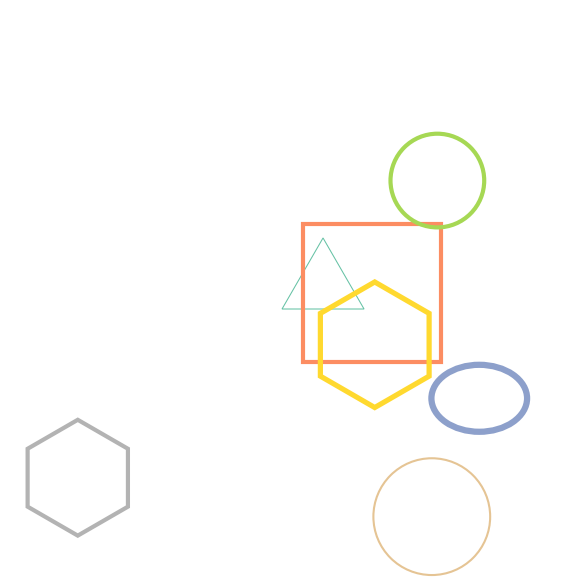[{"shape": "triangle", "thickness": 0.5, "radius": 0.41, "center": [0.559, 0.505]}, {"shape": "square", "thickness": 2, "radius": 0.6, "center": [0.644, 0.492]}, {"shape": "oval", "thickness": 3, "radius": 0.41, "center": [0.83, 0.309]}, {"shape": "circle", "thickness": 2, "radius": 0.41, "center": [0.757, 0.686]}, {"shape": "hexagon", "thickness": 2.5, "radius": 0.54, "center": [0.649, 0.402]}, {"shape": "circle", "thickness": 1, "radius": 0.51, "center": [0.748, 0.105]}, {"shape": "hexagon", "thickness": 2, "radius": 0.5, "center": [0.135, 0.172]}]